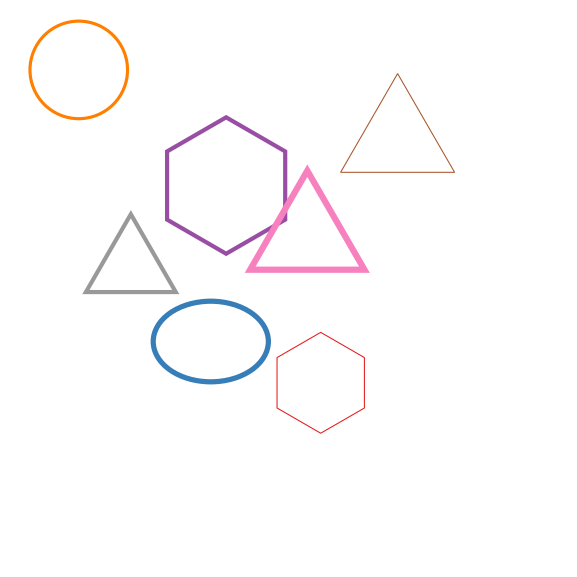[{"shape": "hexagon", "thickness": 0.5, "radius": 0.44, "center": [0.555, 0.336]}, {"shape": "oval", "thickness": 2.5, "radius": 0.5, "center": [0.365, 0.408]}, {"shape": "hexagon", "thickness": 2, "radius": 0.59, "center": [0.392, 0.678]}, {"shape": "circle", "thickness": 1.5, "radius": 0.42, "center": [0.136, 0.878]}, {"shape": "triangle", "thickness": 0.5, "radius": 0.57, "center": [0.688, 0.758]}, {"shape": "triangle", "thickness": 3, "radius": 0.57, "center": [0.532, 0.589]}, {"shape": "triangle", "thickness": 2, "radius": 0.45, "center": [0.227, 0.538]}]